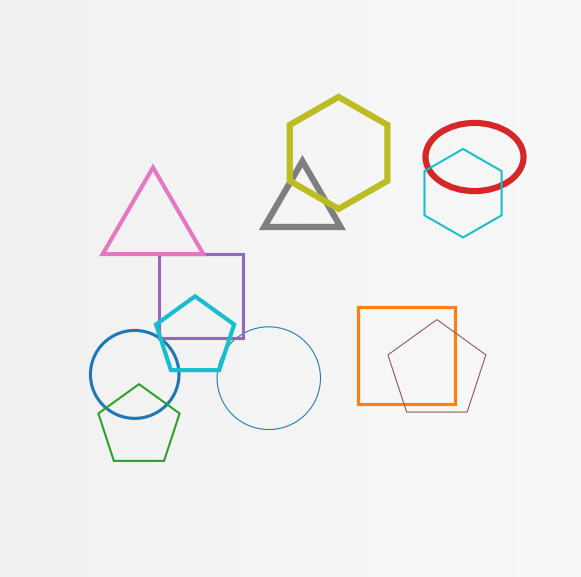[{"shape": "circle", "thickness": 0.5, "radius": 0.44, "center": [0.462, 0.344]}, {"shape": "circle", "thickness": 1.5, "radius": 0.38, "center": [0.232, 0.351]}, {"shape": "square", "thickness": 1.5, "radius": 0.42, "center": [0.7, 0.384]}, {"shape": "pentagon", "thickness": 1, "radius": 0.37, "center": [0.239, 0.26]}, {"shape": "oval", "thickness": 3, "radius": 0.42, "center": [0.816, 0.727]}, {"shape": "square", "thickness": 1.5, "radius": 0.36, "center": [0.346, 0.487]}, {"shape": "pentagon", "thickness": 0.5, "radius": 0.44, "center": [0.752, 0.357]}, {"shape": "triangle", "thickness": 2, "radius": 0.5, "center": [0.263, 0.609]}, {"shape": "triangle", "thickness": 3, "radius": 0.38, "center": [0.52, 0.644]}, {"shape": "hexagon", "thickness": 3, "radius": 0.48, "center": [0.582, 0.734]}, {"shape": "hexagon", "thickness": 1, "radius": 0.38, "center": [0.797, 0.665]}, {"shape": "pentagon", "thickness": 2, "radius": 0.35, "center": [0.336, 0.415]}]